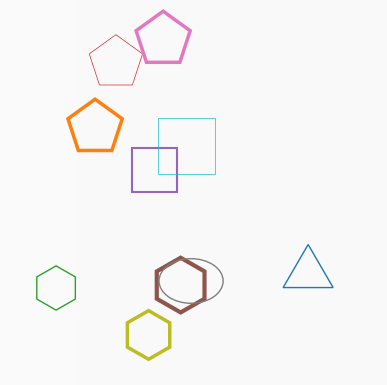[{"shape": "triangle", "thickness": 1, "radius": 0.37, "center": [0.795, 0.29]}, {"shape": "pentagon", "thickness": 2.5, "radius": 0.37, "center": [0.245, 0.669]}, {"shape": "hexagon", "thickness": 1, "radius": 0.29, "center": [0.145, 0.252]}, {"shape": "pentagon", "thickness": 0.5, "radius": 0.36, "center": [0.299, 0.838]}, {"shape": "square", "thickness": 1.5, "radius": 0.29, "center": [0.399, 0.558]}, {"shape": "hexagon", "thickness": 3, "radius": 0.36, "center": [0.466, 0.26]}, {"shape": "pentagon", "thickness": 2.5, "radius": 0.37, "center": [0.421, 0.897]}, {"shape": "oval", "thickness": 1, "radius": 0.41, "center": [0.493, 0.27]}, {"shape": "hexagon", "thickness": 2.5, "radius": 0.32, "center": [0.383, 0.13]}, {"shape": "square", "thickness": 0.5, "radius": 0.37, "center": [0.481, 0.621]}]